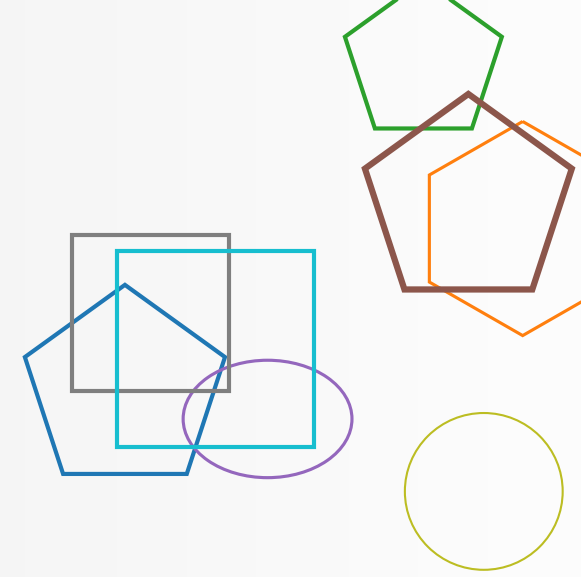[{"shape": "pentagon", "thickness": 2, "radius": 0.9, "center": [0.215, 0.325]}, {"shape": "hexagon", "thickness": 1.5, "radius": 0.93, "center": [0.899, 0.603]}, {"shape": "pentagon", "thickness": 2, "radius": 0.71, "center": [0.728, 0.892]}, {"shape": "oval", "thickness": 1.5, "radius": 0.73, "center": [0.46, 0.274]}, {"shape": "pentagon", "thickness": 3, "radius": 0.94, "center": [0.806, 0.649]}, {"shape": "square", "thickness": 2, "radius": 0.68, "center": [0.259, 0.457]}, {"shape": "circle", "thickness": 1, "radius": 0.68, "center": [0.832, 0.148]}, {"shape": "square", "thickness": 2, "radius": 0.85, "center": [0.371, 0.395]}]